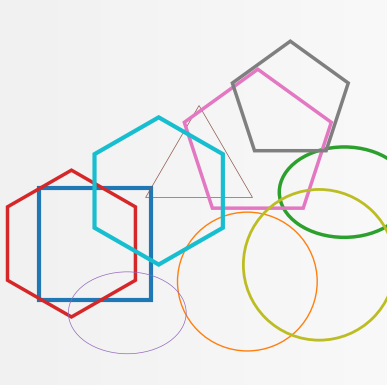[{"shape": "square", "thickness": 3, "radius": 0.73, "center": [0.245, 0.365]}, {"shape": "circle", "thickness": 1, "radius": 0.9, "center": [0.638, 0.269]}, {"shape": "oval", "thickness": 2.5, "radius": 0.84, "center": [0.888, 0.501]}, {"shape": "hexagon", "thickness": 2.5, "radius": 0.95, "center": [0.184, 0.367]}, {"shape": "oval", "thickness": 0.5, "radius": 0.76, "center": [0.328, 0.188]}, {"shape": "triangle", "thickness": 0.5, "radius": 0.8, "center": [0.514, 0.567]}, {"shape": "pentagon", "thickness": 2.5, "radius": 1.0, "center": [0.665, 0.621]}, {"shape": "pentagon", "thickness": 2.5, "radius": 0.79, "center": [0.749, 0.736]}, {"shape": "circle", "thickness": 2, "radius": 0.98, "center": [0.824, 0.312]}, {"shape": "hexagon", "thickness": 3, "radius": 0.96, "center": [0.41, 0.504]}]